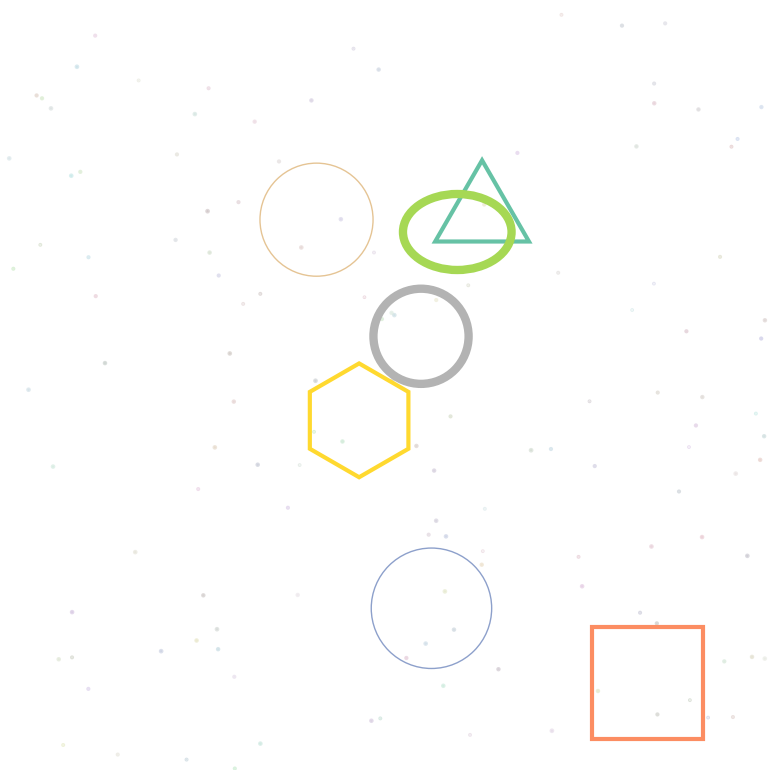[{"shape": "triangle", "thickness": 1.5, "radius": 0.35, "center": [0.626, 0.722]}, {"shape": "square", "thickness": 1.5, "radius": 0.36, "center": [0.841, 0.113]}, {"shape": "circle", "thickness": 0.5, "radius": 0.39, "center": [0.56, 0.21]}, {"shape": "oval", "thickness": 3, "radius": 0.35, "center": [0.594, 0.699]}, {"shape": "hexagon", "thickness": 1.5, "radius": 0.37, "center": [0.466, 0.454]}, {"shape": "circle", "thickness": 0.5, "radius": 0.37, "center": [0.411, 0.715]}, {"shape": "circle", "thickness": 3, "radius": 0.31, "center": [0.547, 0.563]}]